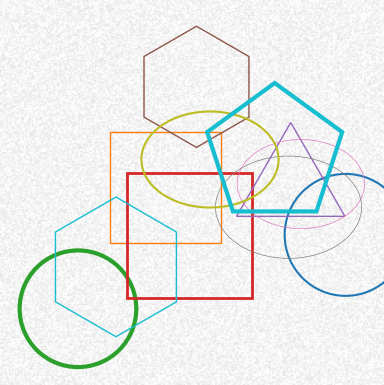[{"shape": "circle", "thickness": 1.5, "radius": 0.79, "center": [0.898, 0.39]}, {"shape": "square", "thickness": 1, "radius": 0.72, "center": [0.429, 0.512]}, {"shape": "circle", "thickness": 3, "radius": 0.76, "center": [0.202, 0.198]}, {"shape": "square", "thickness": 2, "radius": 0.81, "center": [0.492, 0.388]}, {"shape": "triangle", "thickness": 1, "radius": 0.81, "center": [0.755, 0.519]}, {"shape": "hexagon", "thickness": 1, "radius": 0.79, "center": [0.51, 0.774]}, {"shape": "oval", "thickness": 0.5, "radius": 0.83, "center": [0.781, 0.522]}, {"shape": "oval", "thickness": 0.5, "radius": 0.95, "center": [0.749, 0.462]}, {"shape": "oval", "thickness": 1.5, "radius": 0.89, "center": [0.545, 0.586]}, {"shape": "pentagon", "thickness": 3, "radius": 0.92, "center": [0.713, 0.6]}, {"shape": "hexagon", "thickness": 1, "radius": 0.91, "center": [0.301, 0.307]}]